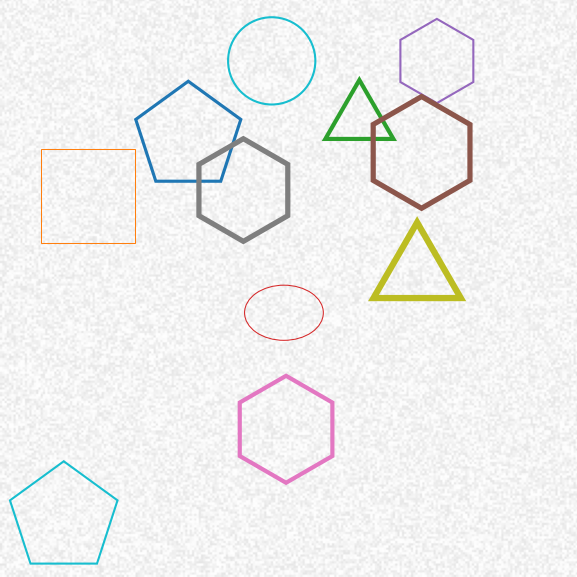[{"shape": "pentagon", "thickness": 1.5, "radius": 0.48, "center": [0.326, 0.763]}, {"shape": "square", "thickness": 0.5, "radius": 0.41, "center": [0.152, 0.66]}, {"shape": "triangle", "thickness": 2, "radius": 0.34, "center": [0.622, 0.793]}, {"shape": "oval", "thickness": 0.5, "radius": 0.34, "center": [0.492, 0.458]}, {"shape": "hexagon", "thickness": 1, "radius": 0.36, "center": [0.756, 0.894]}, {"shape": "hexagon", "thickness": 2.5, "radius": 0.48, "center": [0.73, 0.735]}, {"shape": "hexagon", "thickness": 2, "radius": 0.46, "center": [0.495, 0.256]}, {"shape": "hexagon", "thickness": 2.5, "radius": 0.44, "center": [0.421, 0.67]}, {"shape": "triangle", "thickness": 3, "radius": 0.44, "center": [0.722, 0.527]}, {"shape": "circle", "thickness": 1, "radius": 0.38, "center": [0.47, 0.894]}, {"shape": "pentagon", "thickness": 1, "radius": 0.49, "center": [0.11, 0.102]}]